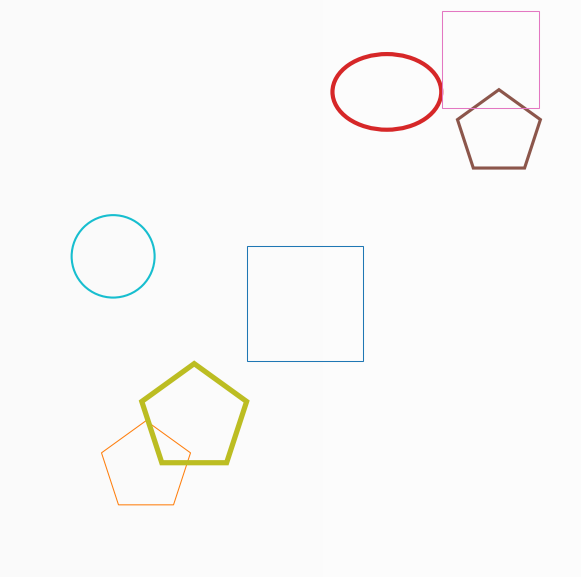[{"shape": "square", "thickness": 0.5, "radius": 0.5, "center": [0.524, 0.474]}, {"shape": "pentagon", "thickness": 0.5, "radius": 0.4, "center": [0.251, 0.19]}, {"shape": "oval", "thickness": 2, "radius": 0.47, "center": [0.666, 0.84]}, {"shape": "pentagon", "thickness": 1.5, "radius": 0.38, "center": [0.858, 0.769]}, {"shape": "square", "thickness": 0.5, "radius": 0.42, "center": [0.844, 0.897]}, {"shape": "pentagon", "thickness": 2.5, "radius": 0.47, "center": [0.334, 0.275]}, {"shape": "circle", "thickness": 1, "radius": 0.36, "center": [0.195, 0.555]}]